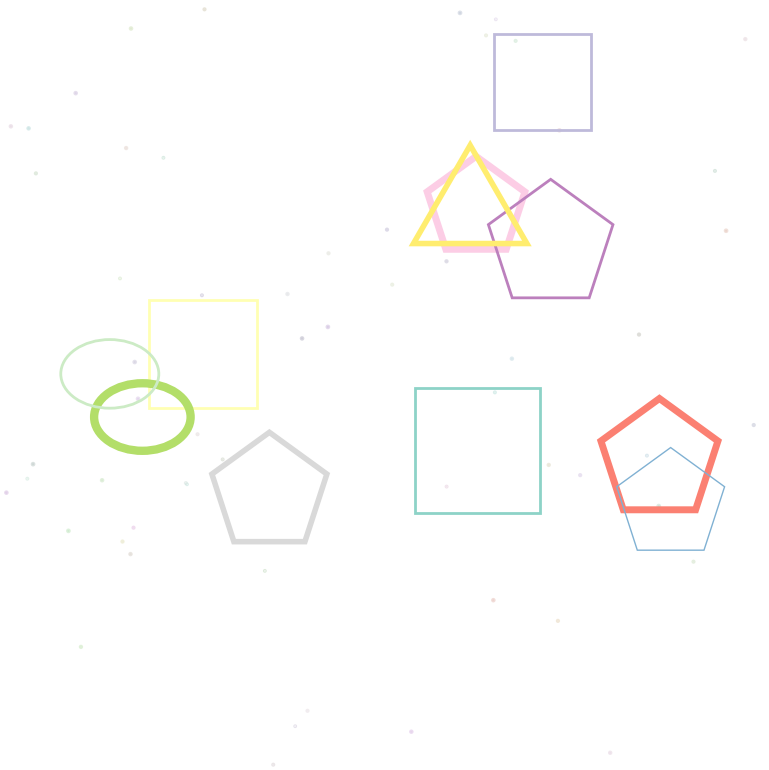[{"shape": "square", "thickness": 1, "radius": 0.41, "center": [0.62, 0.415]}, {"shape": "square", "thickness": 1, "radius": 0.35, "center": [0.263, 0.54]}, {"shape": "square", "thickness": 1, "radius": 0.31, "center": [0.704, 0.894]}, {"shape": "pentagon", "thickness": 2.5, "radius": 0.4, "center": [0.856, 0.403]}, {"shape": "pentagon", "thickness": 0.5, "radius": 0.37, "center": [0.871, 0.345]}, {"shape": "oval", "thickness": 3, "radius": 0.31, "center": [0.185, 0.458]}, {"shape": "pentagon", "thickness": 2.5, "radius": 0.33, "center": [0.618, 0.73]}, {"shape": "pentagon", "thickness": 2, "radius": 0.39, "center": [0.35, 0.36]}, {"shape": "pentagon", "thickness": 1, "radius": 0.43, "center": [0.715, 0.682]}, {"shape": "oval", "thickness": 1, "radius": 0.32, "center": [0.143, 0.514]}, {"shape": "triangle", "thickness": 2, "radius": 0.43, "center": [0.611, 0.726]}]